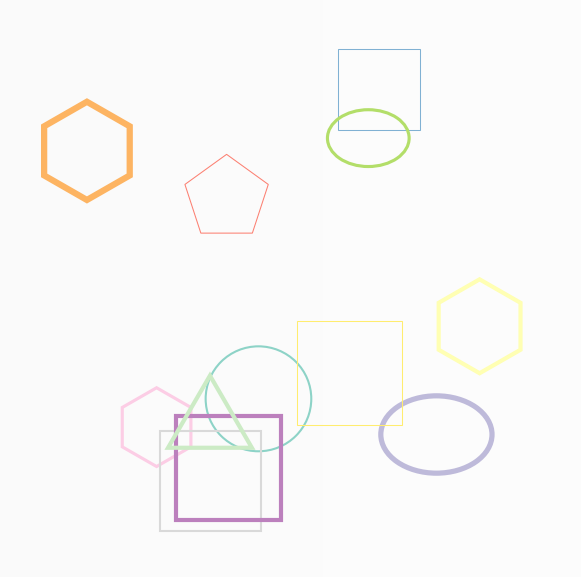[{"shape": "circle", "thickness": 1, "radius": 0.45, "center": [0.445, 0.309]}, {"shape": "hexagon", "thickness": 2, "radius": 0.41, "center": [0.825, 0.434]}, {"shape": "oval", "thickness": 2.5, "radius": 0.48, "center": [0.751, 0.247]}, {"shape": "pentagon", "thickness": 0.5, "radius": 0.38, "center": [0.39, 0.656]}, {"shape": "square", "thickness": 0.5, "radius": 0.35, "center": [0.652, 0.844]}, {"shape": "hexagon", "thickness": 3, "radius": 0.43, "center": [0.15, 0.738]}, {"shape": "oval", "thickness": 1.5, "radius": 0.35, "center": [0.634, 0.76]}, {"shape": "hexagon", "thickness": 1.5, "radius": 0.34, "center": [0.269, 0.259]}, {"shape": "square", "thickness": 1, "radius": 0.43, "center": [0.362, 0.167]}, {"shape": "square", "thickness": 2, "radius": 0.45, "center": [0.393, 0.188]}, {"shape": "triangle", "thickness": 2, "radius": 0.42, "center": [0.361, 0.265]}, {"shape": "square", "thickness": 0.5, "radius": 0.45, "center": [0.602, 0.353]}]